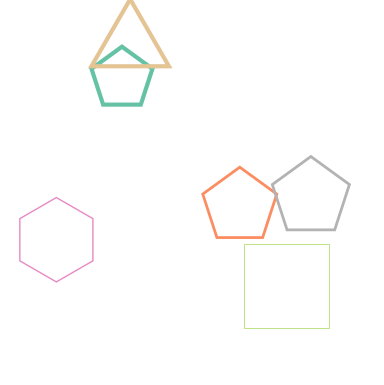[{"shape": "pentagon", "thickness": 3, "radius": 0.42, "center": [0.317, 0.796]}, {"shape": "pentagon", "thickness": 2, "radius": 0.51, "center": [0.623, 0.465]}, {"shape": "hexagon", "thickness": 1, "radius": 0.55, "center": [0.146, 0.377]}, {"shape": "square", "thickness": 0.5, "radius": 0.55, "center": [0.744, 0.257]}, {"shape": "triangle", "thickness": 3, "radius": 0.58, "center": [0.338, 0.886]}, {"shape": "pentagon", "thickness": 2, "radius": 0.53, "center": [0.807, 0.488]}]